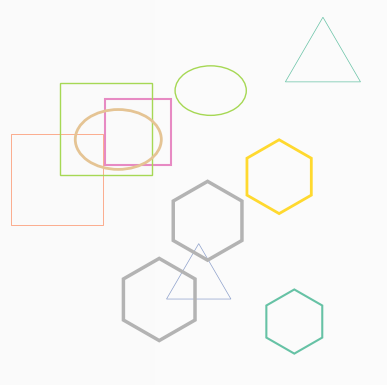[{"shape": "triangle", "thickness": 0.5, "radius": 0.56, "center": [0.833, 0.843]}, {"shape": "hexagon", "thickness": 1.5, "radius": 0.42, "center": [0.76, 0.165]}, {"shape": "square", "thickness": 0.5, "radius": 0.59, "center": [0.147, 0.535]}, {"shape": "triangle", "thickness": 0.5, "radius": 0.48, "center": [0.513, 0.271]}, {"shape": "square", "thickness": 1.5, "radius": 0.43, "center": [0.357, 0.658]}, {"shape": "square", "thickness": 1, "radius": 0.6, "center": [0.273, 0.664]}, {"shape": "oval", "thickness": 1, "radius": 0.46, "center": [0.544, 0.765]}, {"shape": "hexagon", "thickness": 2, "radius": 0.48, "center": [0.72, 0.541]}, {"shape": "oval", "thickness": 2, "radius": 0.56, "center": [0.305, 0.638]}, {"shape": "hexagon", "thickness": 2.5, "radius": 0.53, "center": [0.411, 0.222]}, {"shape": "hexagon", "thickness": 2.5, "radius": 0.51, "center": [0.536, 0.427]}]